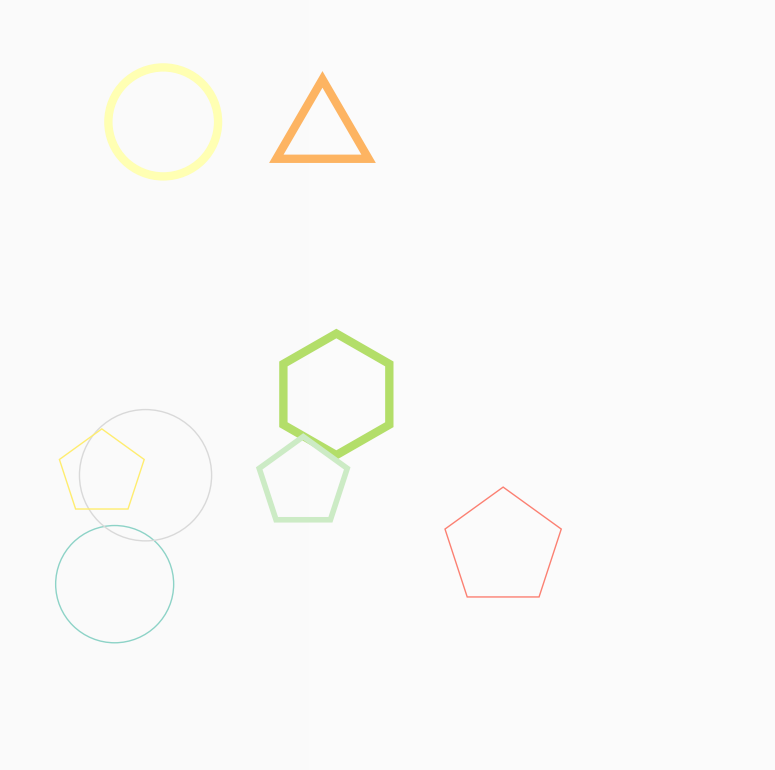[{"shape": "circle", "thickness": 0.5, "radius": 0.38, "center": [0.148, 0.241]}, {"shape": "circle", "thickness": 3, "radius": 0.35, "center": [0.211, 0.842]}, {"shape": "pentagon", "thickness": 0.5, "radius": 0.39, "center": [0.649, 0.289]}, {"shape": "triangle", "thickness": 3, "radius": 0.34, "center": [0.416, 0.828]}, {"shape": "hexagon", "thickness": 3, "radius": 0.39, "center": [0.434, 0.488]}, {"shape": "circle", "thickness": 0.5, "radius": 0.43, "center": [0.188, 0.383]}, {"shape": "pentagon", "thickness": 2, "radius": 0.3, "center": [0.391, 0.373]}, {"shape": "pentagon", "thickness": 0.5, "radius": 0.29, "center": [0.131, 0.385]}]